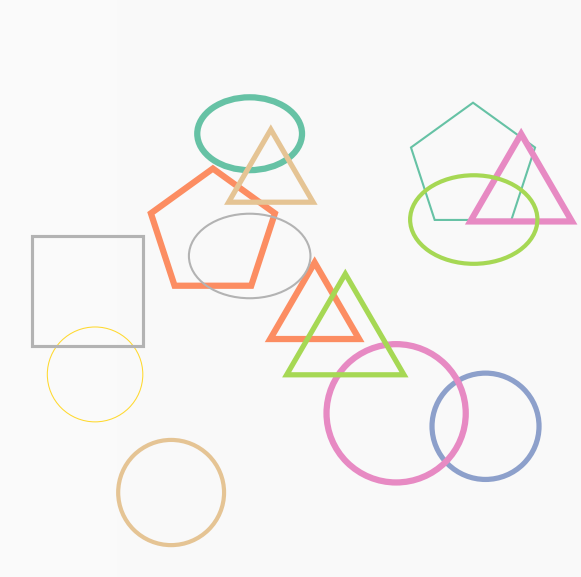[{"shape": "oval", "thickness": 3, "radius": 0.45, "center": [0.429, 0.768]}, {"shape": "pentagon", "thickness": 1, "radius": 0.56, "center": [0.814, 0.709]}, {"shape": "pentagon", "thickness": 3, "radius": 0.56, "center": [0.366, 0.595]}, {"shape": "triangle", "thickness": 3, "radius": 0.44, "center": [0.541, 0.456]}, {"shape": "circle", "thickness": 2.5, "radius": 0.46, "center": [0.835, 0.261]}, {"shape": "circle", "thickness": 3, "radius": 0.6, "center": [0.682, 0.283]}, {"shape": "triangle", "thickness": 3, "radius": 0.5, "center": [0.897, 0.666]}, {"shape": "oval", "thickness": 2, "radius": 0.55, "center": [0.815, 0.619]}, {"shape": "triangle", "thickness": 2.5, "radius": 0.58, "center": [0.594, 0.408]}, {"shape": "circle", "thickness": 0.5, "radius": 0.41, "center": [0.164, 0.351]}, {"shape": "circle", "thickness": 2, "radius": 0.46, "center": [0.294, 0.146]}, {"shape": "triangle", "thickness": 2.5, "radius": 0.42, "center": [0.466, 0.691]}, {"shape": "square", "thickness": 1.5, "radius": 0.48, "center": [0.151, 0.495]}, {"shape": "oval", "thickness": 1, "radius": 0.52, "center": [0.43, 0.556]}]